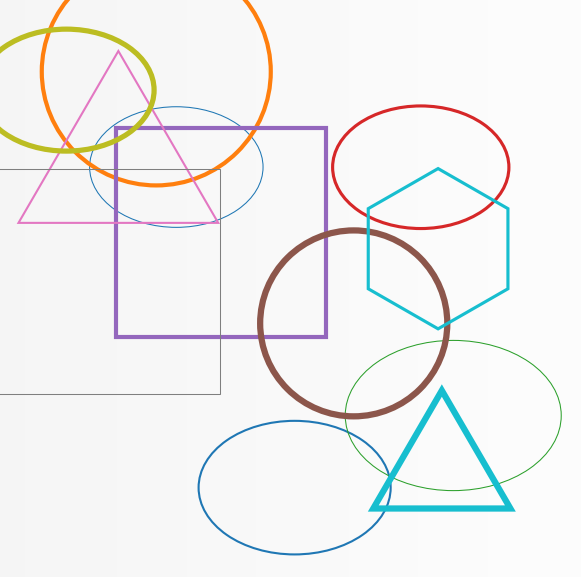[{"shape": "oval", "thickness": 0.5, "radius": 0.75, "center": [0.303, 0.71]}, {"shape": "oval", "thickness": 1, "radius": 0.83, "center": [0.507, 0.155]}, {"shape": "circle", "thickness": 2, "radius": 0.98, "center": [0.269, 0.875]}, {"shape": "oval", "thickness": 0.5, "radius": 0.93, "center": [0.78, 0.28]}, {"shape": "oval", "thickness": 1.5, "radius": 0.76, "center": [0.724, 0.71]}, {"shape": "square", "thickness": 2, "radius": 0.9, "center": [0.379, 0.596]}, {"shape": "circle", "thickness": 3, "radius": 0.8, "center": [0.609, 0.439]}, {"shape": "triangle", "thickness": 1, "radius": 0.99, "center": [0.204, 0.712]}, {"shape": "square", "thickness": 0.5, "radius": 0.97, "center": [0.184, 0.511]}, {"shape": "oval", "thickness": 2.5, "radius": 0.75, "center": [0.114, 0.843]}, {"shape": "triangle", "thickness": 3, "radius": 0.68, "center": [0.76, 0.187]}, {"shape": "hexagon", "thickness": 1.5, "radius": 0.69, "center": [0.754, 0.568]}]